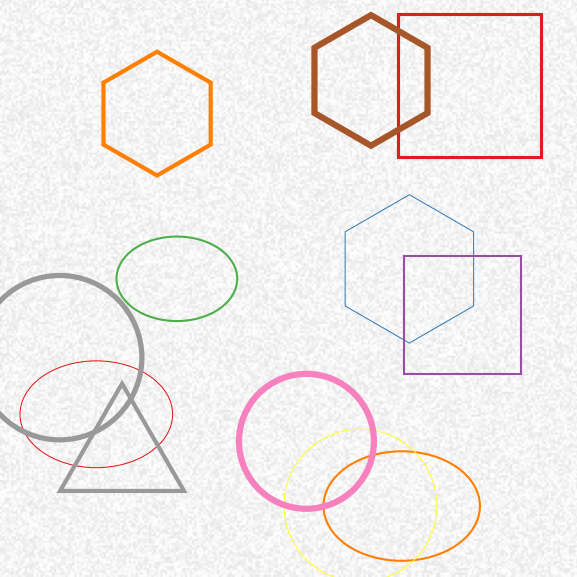[{"shape": "square", "thickness": 1.5, "radius": 0.62, "center": [0.813, 0.851]}, {"shape": "oval", "thickness": 0.5, "radius": 0.66, "center": [0.167, 0.282]}, {"shape": "hexagon", "thickness": 0.5, "radius": 0.64, "center": [0.709, 0.534]}, {"shape": "oval", "thickness": 1, "radius": 0.52, "center": [0.306, 0.516]}, {"shape": "square", "thickness": 1, "radius": 0.51, "center": [0.801, 0.454]}, {"shape": "hexagon", "thickness": 2, "radius": 0.54, "center": [0.272, 0.802]}, {"shape": "oval", "thickness": 1, "radius": 0.68, "center": [0.696, 0.123]}, {"shape": "circle", "thickness": 0.5, "radius": 0.66, "center": [0.624, 0.124]}, {"shape": "hexagon", "thickness": 3, "radius": 0.57, "center": [0.642, 0.86]}, {"shape": "circle", "thickness": 3, "radius": 0.58, "center": [0.531, 0.235]}, {"shape": "triangle", "thickness": 2, "radius": 0.62, "center": [0.211, 0.211]}, {"shape": "circle", "thickness": 2.5, "radius": 0.71, "center": [0.103, 0.38]}]